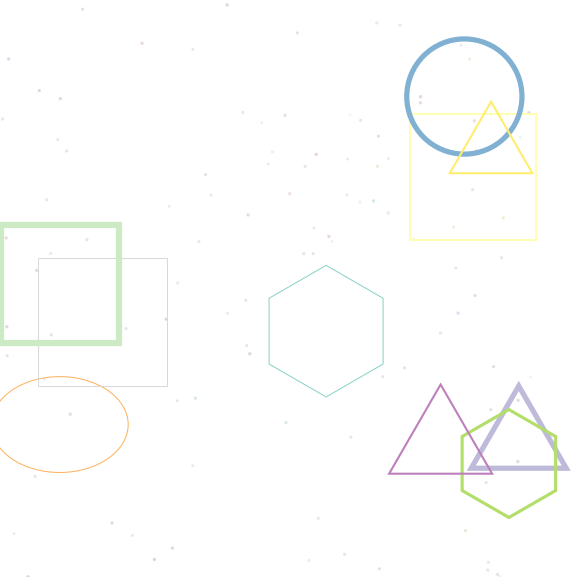[{"shape": "hexagon", "thickness": 0.5, "radius": 0.57, "center": [0.565, 0.426]}, {"shape": "square", "thickness": 1, "radius": 0.55, "center": [0.82, 0.692]}, {"shape": "triangle", "thickness": 2.5, "radius": 0.47, "center": [0.898, 0.236]}, {"shape": "circle", "thickness": 2.5, "radius": 0.5, "center": [0.804, 0.832]}, {"shape": "oval", "thickness": 0.5, "radius": 0.59, "center": [0.103, 0.264]}, {"shape": "hexagon", "thickness": 1.5, "radius": 0.47, "center": [0.881, 0.196]}, {"shape": "square", "thickness": 0.5, "radius": 0.56, "center": [0.177, 0.442]}, {"shape": "triangle", "thickness": 1, "radius": 0.51, "center": [0.763, 0.23]}, {"shape": "square", "thickness": 3, "radius": 0.51, "center": [0.103, 0.507]}, {"shape": "triangle", "thickness": 1, "radius": 0.41, "center": [0.85, 0.74]}]